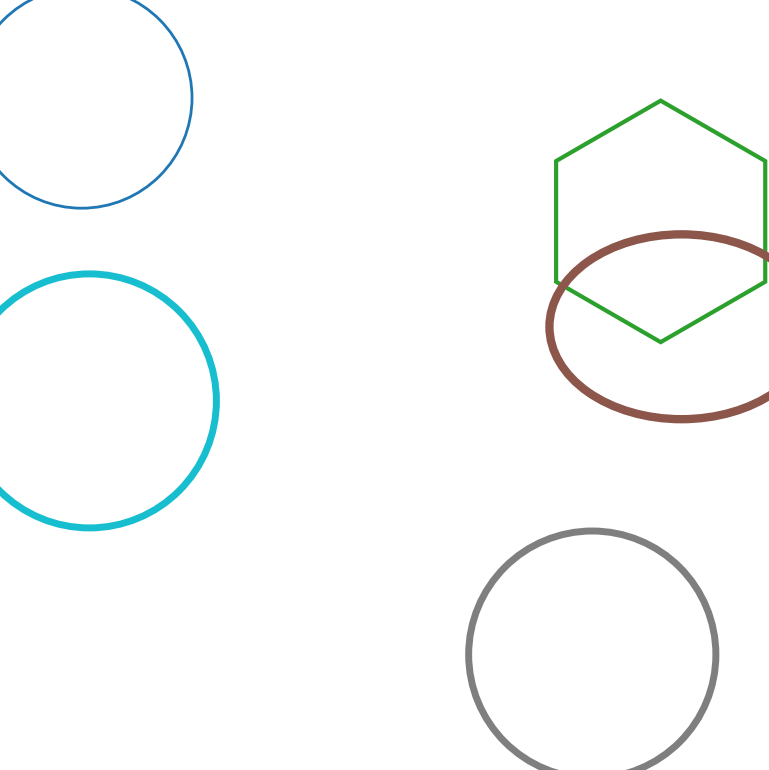[{"shape": "circle", "thickness": 1, "radius": 0.72, "center": [0.106, 0.873]}, {"shape": "hexagon", "thickness": 1.5, "radius": 0.78, "center": [0.858, 0.712]}, {"shape": "oval", "thickness": 3, "radius": 0.86, "center": [0.885, 0.576]}, {"shape": "circle", "thickness": 2.5, "radius": 0.8, "center": [0.769, 0.15]}, {"shape": "circle", "thickness": 2.5, "radius": 0.82, "center": [0.116, 0.479]}]